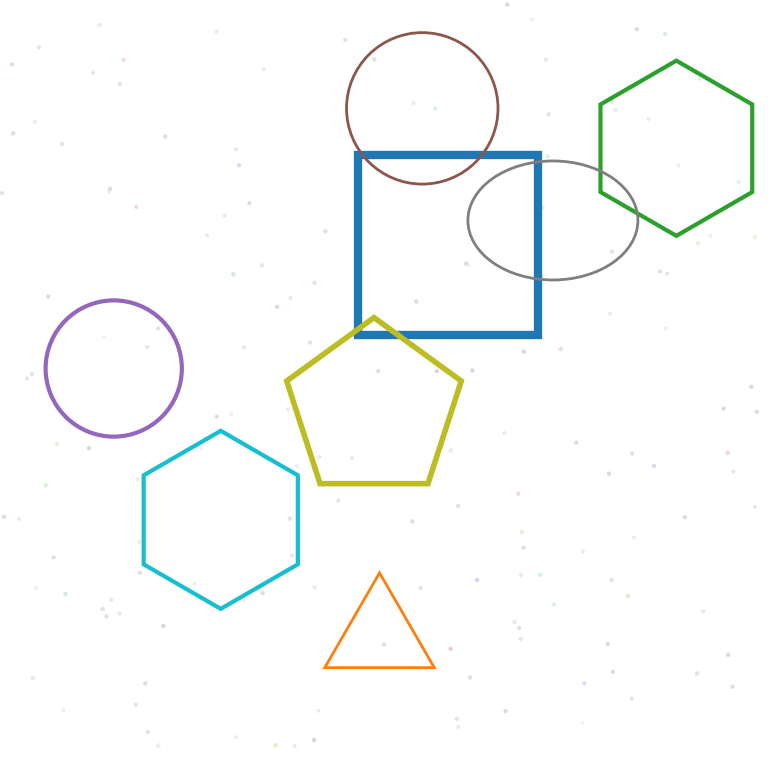[{"shape": "square", "thickness": 3, "radius": 0.59, "center": [0.582, 0.682]}, {"shape": "triangle", "thickness": 1, "radius": 0.41, "center": [0.493, 0.174]}, {"shape": "hexagon", "thickness": 1.5, "radius": 0.57, "center": [0.878, 0.807]}, {"shape": "circle", "thickness": 1.5, "radius": 0.44, "center": [0.148, 0.521]}, {"shape": "circle", "thickness": 1, "radius": 0.49, "center": [0.548, 0.859]}, {"shape": "oval", "thickness": 1, "radius": 0.55, "center": [0.718, 0.714]}, {"shape": "pentagon", "thickness": 2, "radius": 0.6, "center": [0.486, 0.468]}, {"shape": "hexagon", "thickness": 1.5, "radius": 0.58, "center": [0.287, 0.325]}]